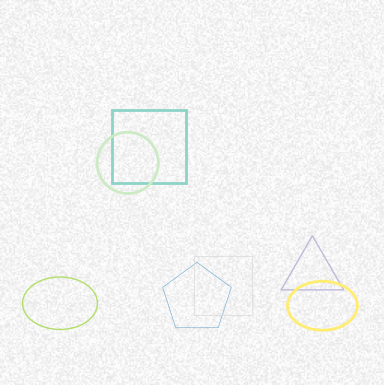[{"shape": "square", "thickness": 2, "radius": 0.48, "center": [0.387, 0.619]}, {"shape": "triangle", "thickness": 1, "radius": 0.47, "center": [0.811, 0.294]}, {"shape": "pentagon", "thickness": 0.5, "radius": 0.47, "center": [0.512, 0.225]}, {"shape": "oval", "thickness": 1, "radius": 0.49, "center": [0.156, 0.212]}, {"shape": "square", "thickness": 0.5, "radius": 0.38, "center": [0.579, 0.258]}, {"shape": "circle", "thickness": 2, "radius": 0.4, "center": [0.332, 0.577]}, {"shape": "oval", "thickness": 2, "radius": 0.45, "center": [0.838, 0.206]}]